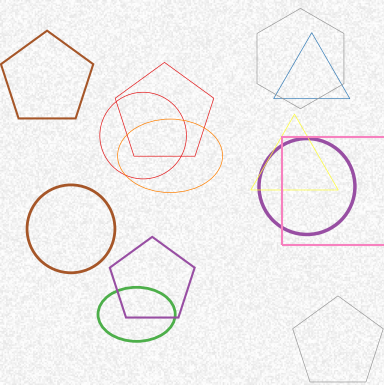[{"shape": "circle", "thickness": 0.5, "radius": 0.56, "center": [0.372, 0.648]}, {"shape": "pentagon", "thickness": 0.5, "radius": 0.67, "center": [0.427, 0.703]}, {"shape": "triangle", "thickness": 0.5, "radius": 0.57, "center": [0.81, 0.801]}, {"shape": "oval", "thickness": 2, "radius": 0.5, "center": [0.355, 0.184]}, {"shape": "pentagon", "thickness": 1.5, "radius": 0.58, "center": [0.395, 0.269]}, {"shape": "circle", "thickness": 2.5, "radius": 0.62, "center": [0.797, 0.516]}, {"shape": "oval", "thickness": 0.5, "radius": 0.68, "center": [0.442, 0.595]}, {"shape": "triangle", "thickness": 0.5, "radius": 0.66, "center": [0.765, 0.572]}, {"shape": "circle", "thickness": 2, "radius": 0.57, "center": [0.184, 0.406]}, {"shape": "pentagon", "thickness": 1.5, "radius": 0.63, "center": [0.122, 0.794]}, {"shape": "square", "thickness": 1.5, "radius": 0.7, "center": [0.873, 0.503]}, {"shape": "pentagon", "thickness": 0.5, "radius": 0.62, "center": [0.878, 0.108]}, {"shape": "hexagon", "thickness": 0.5, "radius": 0.65, "center": [0.78, 0.848]}]